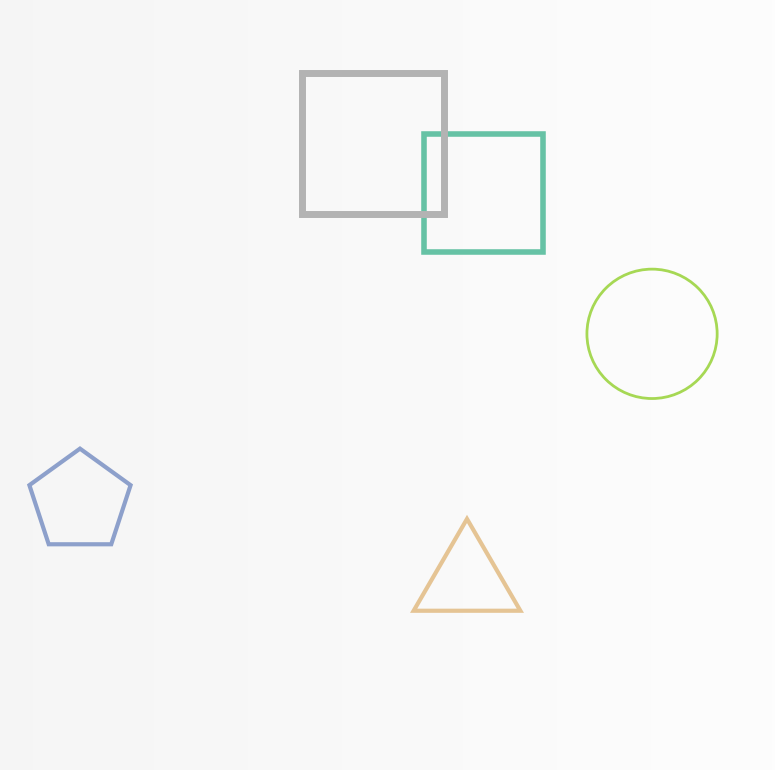[{"shape": "square", "thickness": 2, "radius": 0.38, "center": [0.624, 0.749]}, {"shape": "pentagon", "thickness": 1.5, "radius": 0.34, "center": [0.103, 0.349]}, {"shape": "circle", "thickness": 1, "radius": 0.42, "center": [0.841, 0.566]}, {"shape": "triangle", "thickness": 1.5, "radius": 0.4, "center": [0.603, 0.247]}, {"shape": "square", "thickness": 2.5, "radius": 0.46, "center": [0.481, 0.813]}]